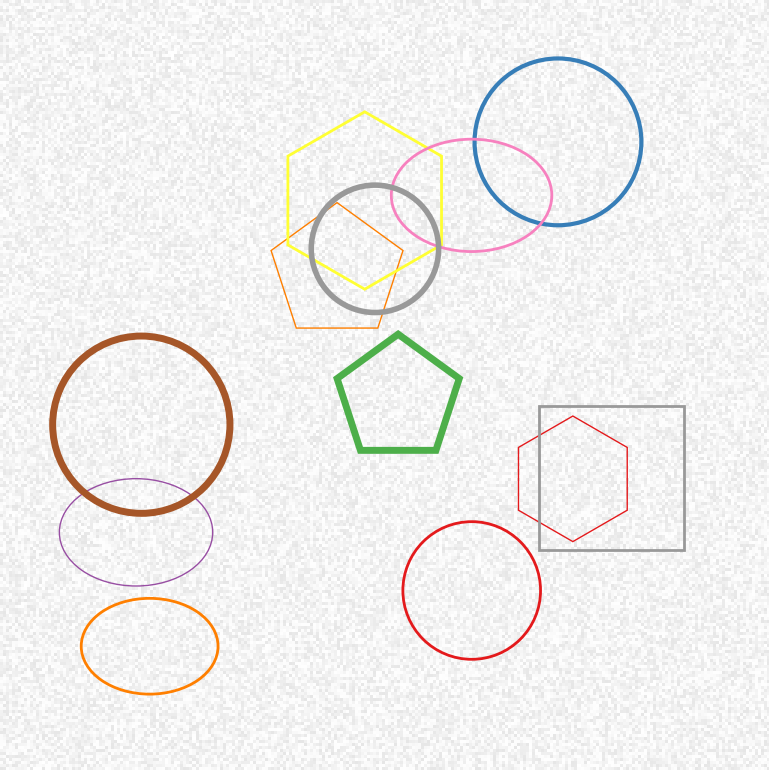[{"shape": "hexagon", "thickness": 0.5, "radius": 0.41, "center": [0.744, 0.378]}, {"shape": "circle", "thickness": 1, "radius": 0.45, "center": [0.613, 0.233]}, {"shape": "circle", "thickness": 1.5, "radius": 0.54, "center": [0.725, 0.816]}, {"shape": "pentagon", "thickness": 2.5, "radius": 0.42, "center": [0.517, 0.483]}, {"shape": "oval", "thickness": 0.5, "radius": 0.5, "center": [0.177, 0.309]}, {"shape": "pentagon", "thickness": 0.5, "radius": 0.45, "center": [0.438, 0.647]}, {"shape": "oval", "thickness": 1, "radius": 0.44, "center": [0.194, 0.161]}, {"shape": "hexagon", "thickness": 1, "radius": 0.58, "center": [0.474, 0.74]}, {"shape": "circle", "thickness": 2.5, "radius": 0.58, "center": [0.184, 0.448]}, {"shape": "oval", "thickness": 1, "radius": 0.52, "center": [0.612, 0.746]}, {"shape": "circle", "thickness": 2, "radius": 0.41, "center": [0.487, 0.677]}, {"shape": "square", "thickness": 1, "radius": 0.47, "center": [0.794, 0.379]}]